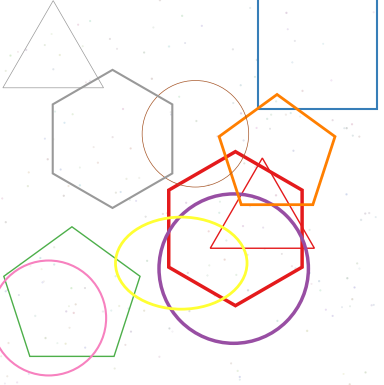[{"shape": "hexagon", "thickness": 2.5, "radius": 1.0, "center": [0.611, 0.406]}, {"shape": "triangle", "thickness": 1, "radius": 0.78, "center": [0.681, 0.433]}, {"shape": "square", "thickness": 1.5, "radius": 0.78, "center": [0.825, 0.871]}, {"shape": "pentagon", "thickness": 1, "radius": 0.93, "center": [0.187, 0.225]}, {"shape": "circle", "thickness": 2.5, "radius": 0.97, "center": [0.607, 0.302]}, {"shape": "pentagon", "thickness": 2, "radius": 0.79, "center": [0.72, 0.596]}, {"shape": "oval", "thickness": 2, "radius": 0.85, "center": [0.471, 0.317]}, {"shape": "circle", "thickness": 0.5, "radius": 0.69, "center": [0.508, 0.653]}, {"shape": "circle", "thickness": 1.5, "radius": 0.75, "center": [0.126, 0.174]}, {"shape": "hexagon", "thickness": 1.5, "radius": 0.9, "center": [0.292, 0.639]}, {"shape": "triangle", "thickness": 0.5, "radius": 0.75, "center": [0.138, 0.847]}]